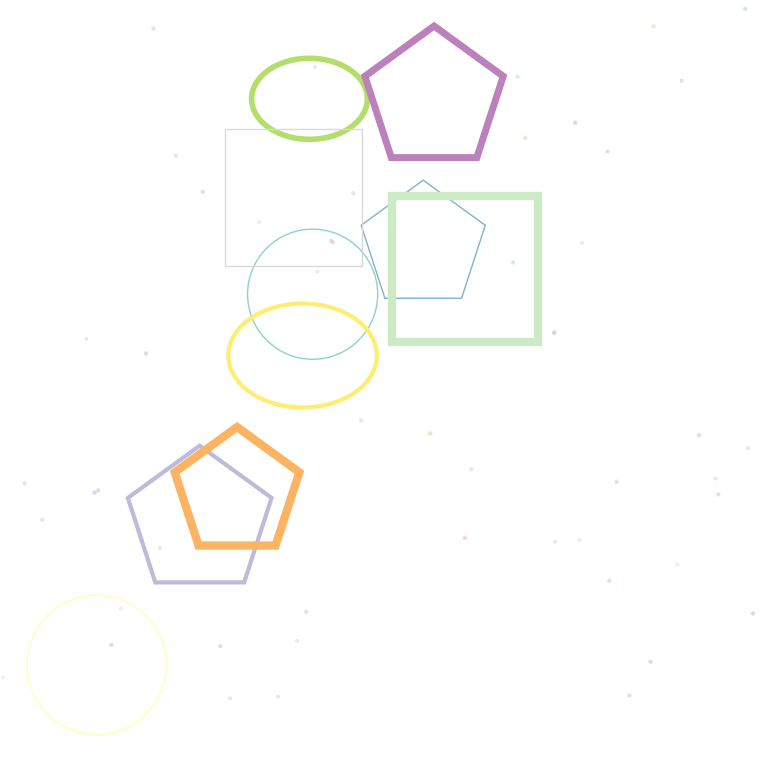[{"shape": "circle", "thickness": 0.5, "radius": 0.42, "center": [0.406, 0.618]}, {"shape": "circle", "thickness": 0.5, "radius": 0.45, "center": [0.126, 0.137]}, {"shape": "pentagon", "thickness": 1.5, "radius": 0.49, "center": [0.259, 0.323]}, {"shape": "pentagon", "thickness": 0.5, "radius": 0.42, "center": [0.55, 0.681]}, {"shape": "pentagon", "thickness": 3, "radius": 0.43, "center": [0.308, 0.36]}, {"shape": "oval", "thickness": 2, "radius": 0.38, "center": [0.402, 0.872]}, {"shape": "square", "thickness": 0.5, "radius": 0.44, "center": [0.382, 0.743]}, {"shape": "pentagon", "thickness": 2.5, "radius": 0.47, "center": [0.564, 0.872]}, {"shape": "square", "thickness": 3, "radius": 0.47, "center": [0.604, 0.651]}, {"shape": "oval", "thickness": 1.5, "radius": 0.48, "center": [0.393, 0.538]}]